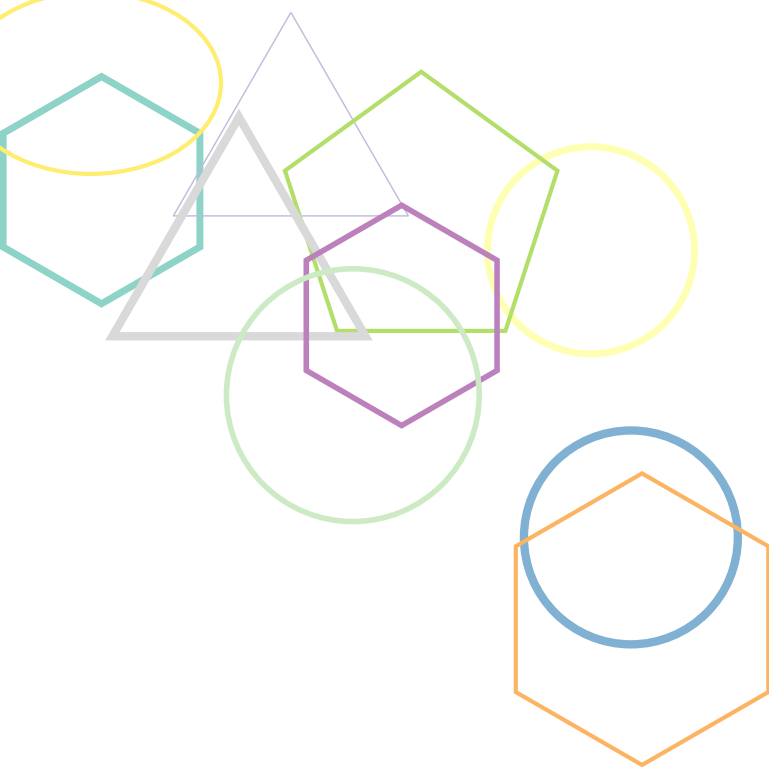[{"shape": "hexagon", "thickness": 2.5, "radius": 0.74, "center": [0.132, 0.753]}, {"shape": "circle", "thickness": 2.5, "radius": 0.67, "center": [0.767, 0.675]}, {"shape": "triangle", "thickness": 0.5, "radius": 0.88, "center": [0.378, 0.808]}, {"shape": "circle", "thickness": 3, "radius": 0.69, "center": [0.819, 0.302]}, {"shape": "hexagon", "thickness": 1.5, "radius": 0.95, "center": [0.834, 0.196]}, {"shape": "pentagon", "thickness": 1.5, "radius": 0.93, "center": [0.547, 0.721]}, {"shape": "triangle", "thickness": 3, "radius": 0.95, "center": [0.31, 0.658]}, {"shape": "hexagon", "thickness": 2, "radius": 0.72, "center": [0.522, 0.59]}, {"shape": "circle", "thickness": 2, "radius": 0.82, "center": [0.458, 0.487]}, {"shape": "oval", "thickness": 1.5, "radius": 0.84, "center": [0.118, 0.892]}]